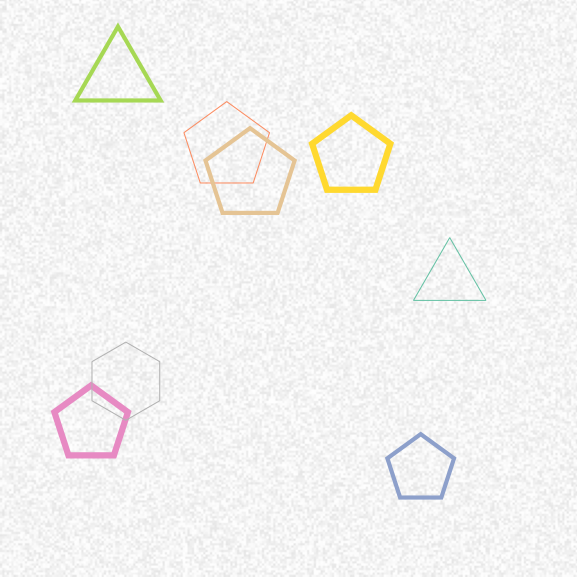[{"shape": "triangle", "thickness": 0.5, "radius": 0.36, "center": [0.779, 0.515]}, {"shape": "pentagon", "thickness": 0.5, "radius": 0.39, "center": [0.393, 0.745]}, {"shape": "pentagon", "thickness": 2, "radius": 0.3, "center": [0.728, 0.187]}, {"shape": "pentagon", "thickness": 3, "radius": 0.33, "center": [0.158, 0.265]}, {"shape": "triangle", "thickness": 2, "radius": 0.43, "center": [0.204, 0.868]}, {"shape": "pentagon", "thickness": 3, "radius": 0.36, "center": [0.608, 0.728]}, {"shape": "pentagon", "thickness": 2, "radius": 0.41, "center": [0.433, 0.696]}, {"shape": "hexagon", "thickness": 0.5, "radius": 0.34, "center": [0.218, 0.339]}]